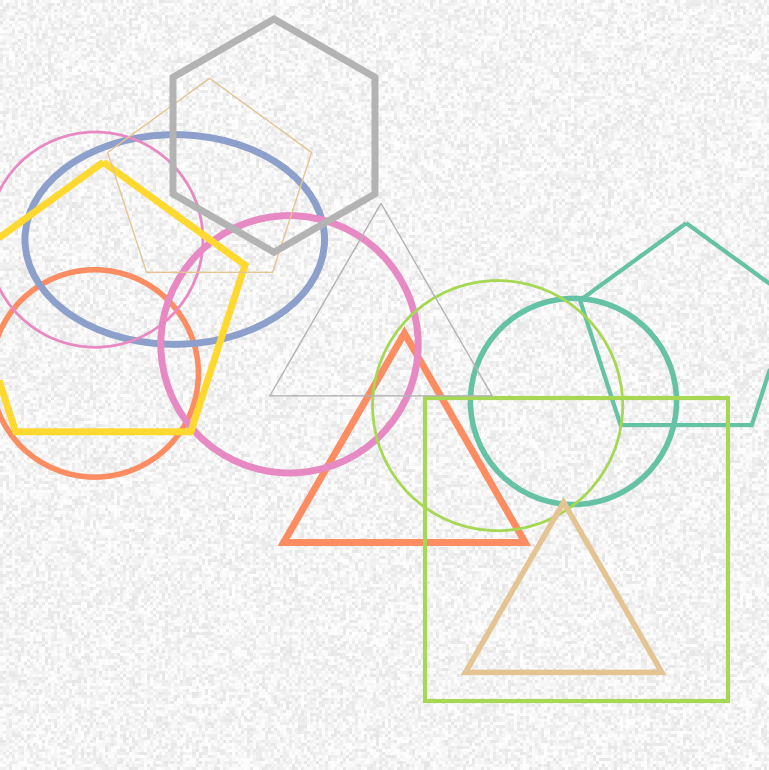[{"shape": "circle", "thickness": 2, "radius": 0.67, "center": [0.745, 0.479]}, {"shape": "pentagon", "thickness": 1.5, "radius": 0.72, "center": [0.891, 0.565]}, {"shape": "triangle", "thickness": 2.5, "radius": 0.91, "center": [0.525, 0.386]}, {"shape": "circle", "thickness": 2, "radius": 0.67, "center": [0.123, 0.515]}, {"shape": "oval", "thickness": 2.5, "radius": 0.97, "center": [0.227, 0.689]}, {"shape": "circle", "thickness": 1, "radius": 0.7, "center": [0.124, 0.689]}, {"shape": "circle", "thickness": 2.5, "radius": 0.84, "center": [0.376, 0.553]}, {"shape": "square", "thickness": 1.5, "radius": 0.98, "center": [0.749, 0.286]}, {"shape": "circle", "thickness": 1, "radius": 0.81, "center": [0.646, 0.473]}, {"shape": "pentagon", "thickness": 2.5, "radius": 0.97, "center": [0.134, 0.596]}, {"shape": "triangle", "thickness": 2, "radius": 0.74, "center": [0.732, 0.2]}, {"shape": "pentagon", "thickness": 0.5, "radius": 0.7, "center": [0.272, 0.759]}, {"shape": "triangle", "thickness": 0.5, "radius": 0.83, "center": [0.495, 0.569]}, {"shape": "hexagon", "thickness": 2.5, "radius": 0.76, "center": [0.356, 0.824]}]